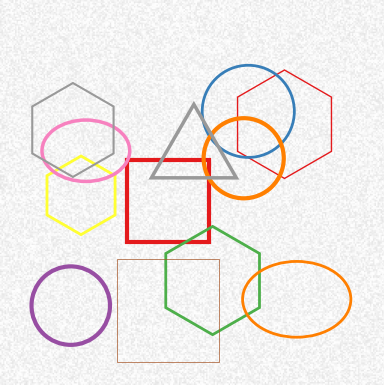[{"shape": "square", "thickness": 3, "radius": 0.53, "center": [0.437, 0.478]}, {"shape": "hexagon", "thickness": 1, "radius": 0.7, "center": [0.739, 0.677]}, {"shape": "circle", "thickness": 2, "radius": 0.6, "center": [0.645, 0.711]}, {"shape": "hexagon", "thickness": 2, "radius": 0.7, "center": [0.552, 0.271]}, {"shape": "circle", "thickness": 3, "radius": 0.51, "center": [0.184, 0.206]}, {"shape": "circle", "thickness": 3, "radius": 0.52, "center": [0.633, 0.589]}, {"shape": "oval", "thickness": 2, "radius": 0.7, "center": [0.771, 0.223]}, {"shape": "hexagon", "thickness": 2, "radius": 0.51, "center": [0.21, 0.493]}, {"shape": "square", "thickness": 0.5, "radius": 0.66, "center": [0.436, 0.193]}, {"shape": "oval", "thickness": 2.5, "radius": 0.57, "center": [0.223, 0.608]}, {"shape": "hexagon", "thickness": 1.5, "radius": 0.61, "center": [0.189, 0.662]}, {"shape": "triangle", "thickness": 2.5, "radius": 0.64, "center": [0.504, 0.602]}]